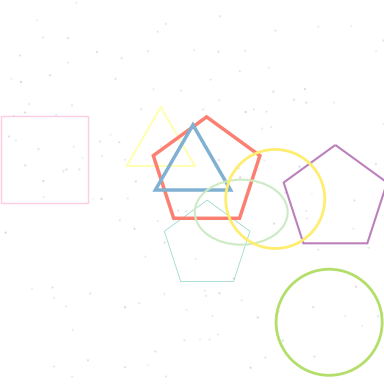[{"shape": "pentagon", "thickness": 0.5, "radius": 0.58, "center": [0.538, 0.363]}, {"shape": "triangle", "thickness": 1.5, "radius": 0.51, "center": [0.418, 0.62]}, {"shape": "pentagon", "thickness": 2.5, "radius": 0.73, "center": [0.537, 0.551]}, {"shape": "triangle", "thickness": 2.5, "radius": 0.56, "center": [0.501, 0.563]}, {"shape": "circle", "thickness": 2, "radius": 0.69, "center": [0.855, 0.163]}, {"shape": "square", "thickness": 1, "radius": 0.56, "center": [0.116, 0.585]}, {"shape": "pentagon", "thickness": 1.5, "radius": 0.71, "center": [0.871, 0.482]}, {"shape": "oval", "thickness": 1.5, "radius": 0.6, "center": [0.627, 0.449]}, {"shape": "circle", "thickness": 2, "radius": 0.64, "center": [0.715, 0.483]}]